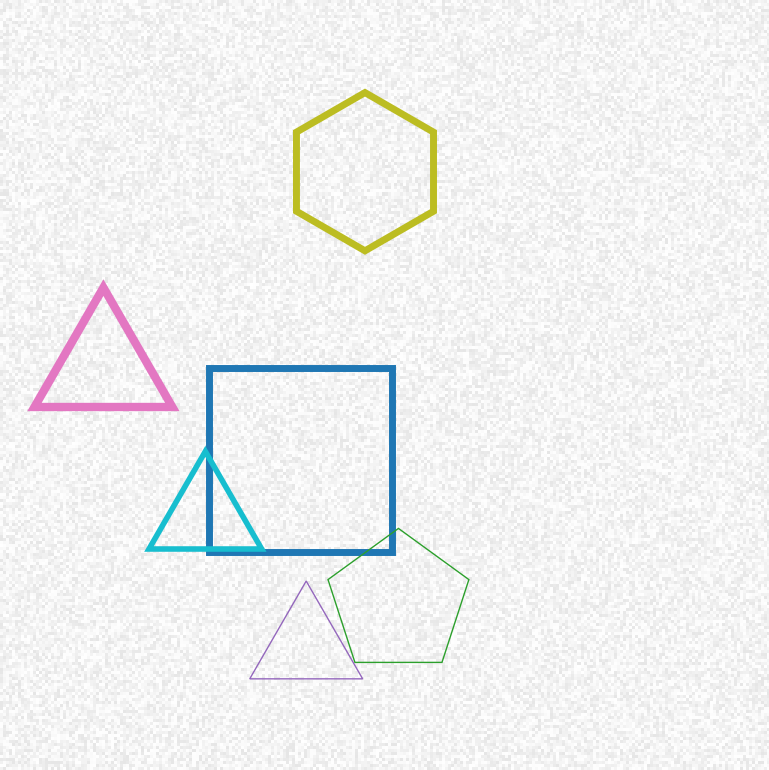[{"shape": "square", "thickness": 2.5, "radius": 0.6, "center": [0.39, 0.402]}, {"shape": "pentagon", "thickness": 0.5, "radius": 0.48, "center": [0.517, 0.218]}, {"shape": "triangle", "thickness": 0.5, "radius": 0.42, "center": [0.398, 0.161]}, {"shape": "triangle", "thickness": 3, "radius": 0.52, "center": [0.134, 0.523]}, {"shape": "hexagon", "thickness": 2.5, "radius": 0.51, "center": [0.474, 0.777]}, {"shape": "triangle", "thickness": 2, "radius": 0.42, "center": [0.267, 0.329]}]